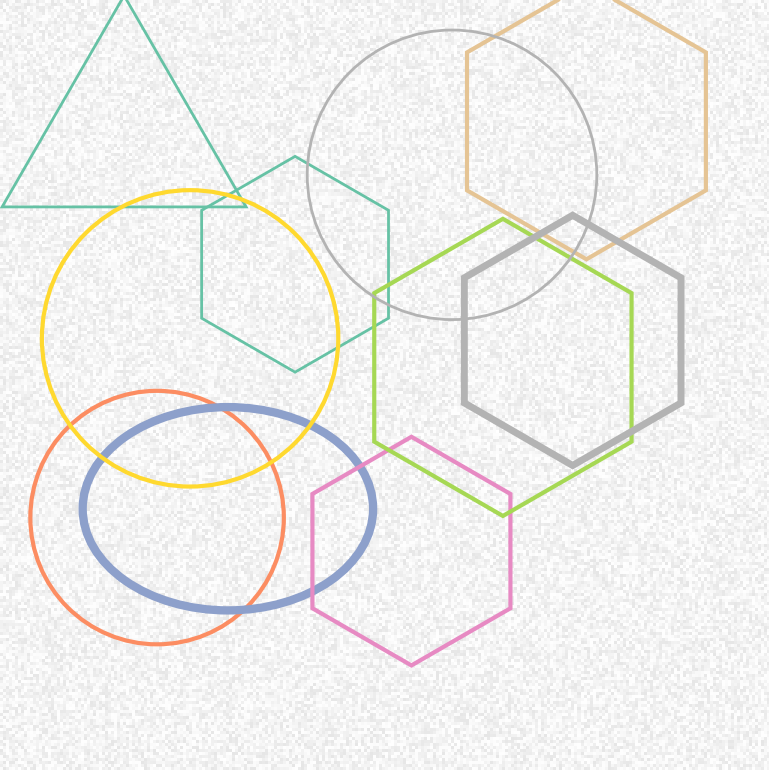[{"shape": "triangle", "thickness": 1, "radius": 0.91, "center": [0.161, 0.823]}, {"shape": "hexagon", "thickness": 1, "radius": 0.7, "center": [0.383, 0.657]}, {"shape": "circle", "thickness": 1.5, "radius": 0.82, "center": [0.204, 0.328]}, {"shape": "oval", "thickness": 3, "radius": 0.94, "center": [0.296, 0.339]}, {"shape": "hexagon", "thickness": 1.5, "radius": 0.74, "center": [0.534, 0.284]}, {"shape": "hexagon", "thickness": 1.5, "radius": 0.96, "center": [0.653, 0.523]}, {"shape": "circle", "thickness": 1.5, "radius": 0.96, "center": [0.247, 0.561]}, {"shape": "hexagon", "thickness": 1.5, "radius": 0.9, "center": [0.762, 0.842]}, {"shape": "circle", "thickness": 1, "radius": 0.94, "center": [0.587, 0.773]}, {"shape": "hexagon", "thickness": 2.5, "radius": 0.81, "center": [0.744, 0.558]}]